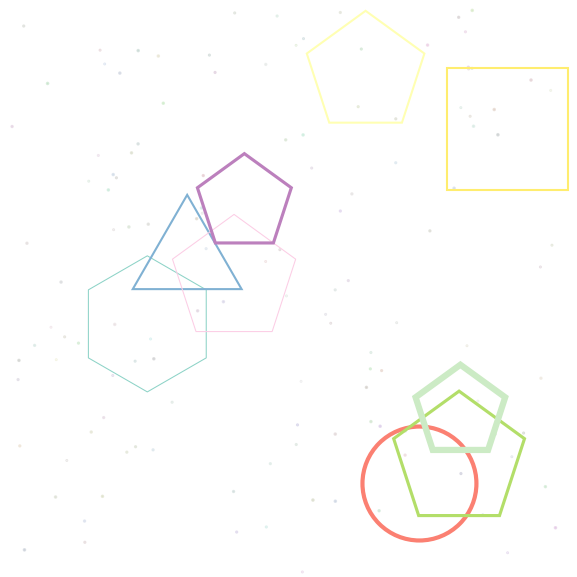[{"shape": "hexagon", "thickness": 0.5, "radius": 0.59, "center": [0.255, 0.438]}, {"shape": "pentagon", "thickness": 1, "radius": 0.54, "center": [0.633, 0.873]}, {"shape": "circle", "thickness": 2, "radius": 0.49, "center": [0.726, 0.162]}, {"shape": "triangle", "thickness": 1, "radius": 0.54, "center": [0.324, 0.553]}, {"shape": "pentagon", "thickness": 1.5, "radius": 0.6, "center": [0.795, 0.203]}, {"shape": "pentagon", "thickness": 0.5, "radius": 0.56, "center": [0.405, 0.516]}, {"shape": "pentagon", "thickness": 1.5, "radius": 0.43, "center": [0.423, 0.648]}, {"shape": "pentagon", "thickness": 3, "radius": 0.41, "center": [0.797, 0.286]}, {"shape": "square", "thickness": 1, "radius": 0.53, "center": [0.879, 0.776]}]